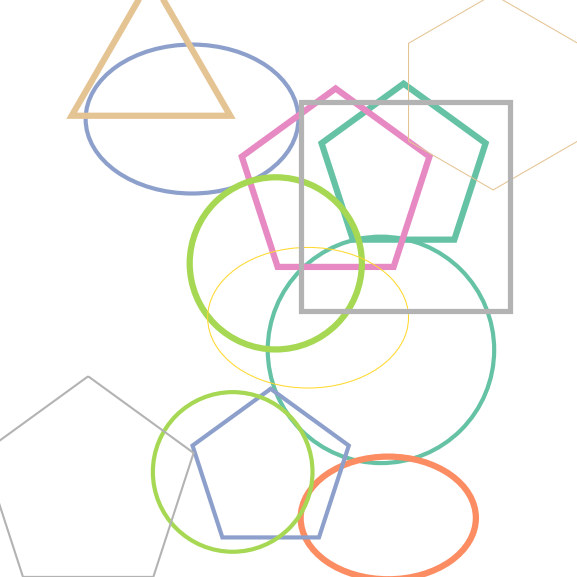[{"shape": "pentagon", "thickness": 3, "radius": 0.75, "center": [0.699, 0.705]}, {"shape": "circle", "thickness": 2, "radius": 0.98, "center": [0.66, 0.393]}, {"shape": "oval", "thickness": 3, "radius": 0.76, "center": [0.672, 0.102]}, {"shape": "oval", "thickness": 2, "radius": 0.92, "center": [0.333, 0.793]}, {"shape": "pentagon", "thickness": 2, "radius": 0.71, "center": [0.469, 0.184]}, {"shape": "pentagon", "thickness": 3, "radius": 0.85, "center": [0.581, 0.675]}, {"shape": "circle", "thickness": 3, "radius": 0.75, "center": [0.478, 0.543]}, {"shape": "circle", "thickness": 2, "radius": 0.69, "center": [0.403, 0.182]}, {"shape": "oval", "thickness": 0.5, "radius": 0.87, "center": [0.533, 0.449]}, {"shape": "hexagon", "thickness": 0.5, "radius": 0.85, "center": [0.854, 0.84]}, {"shape": "triangle", "thickness": 3, "radius": 0.79, "center": [0.261, 0.878]}, {"shape": "square", "thickness": 2.5, "radius": 0.9, "center": [0.702, 0.641]}, {"shape": "pentagon", "thickness": 1, "radius": 0.96, "center": [0.153, 0.156]}]